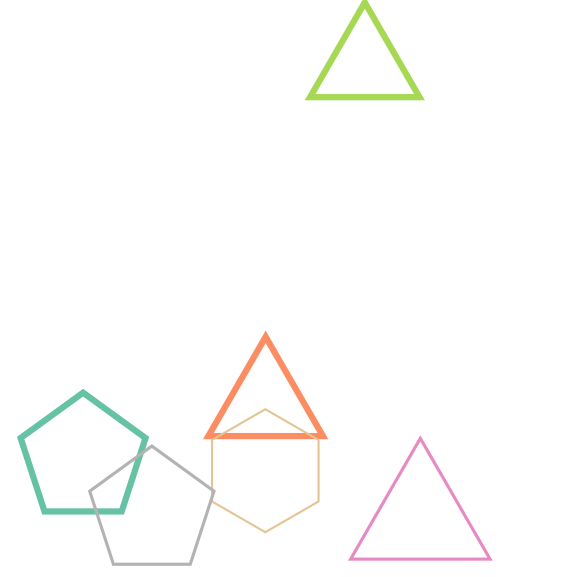[{"shape": "pentagon", "thickness": 3, "radius": 0.57, "center": [0.144, 0.205]}, {"shape": "triangle", "thickness": 3, "radius": 0.57, "center": [0.46, 0.301]}, {"shape": "triangle", "thickness": 1.5, "radius": 0.7, "center": [0.728, 0.101]}, {"shape": "triangle", "thickness": 3, "radius": 0.55, "center": [0.632, 0.886]}, {"shape": "hexagon", "thickness": 1, "radius": 0.53, "center": [0.459, 0.184]}, {"shape": "pentagon", "thickness": 1.5, "radius": 0.57, "center": [0.263, 0.114]}]